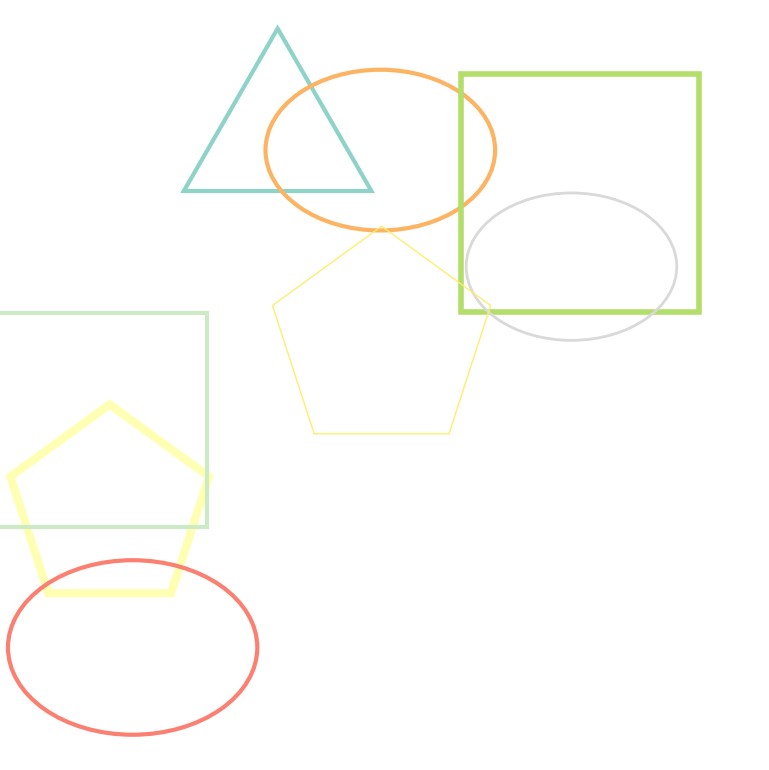[{"shape": "triangle", "thickness": 1.5, "radius": 0.7, "center": [0.361, 0.822]}, {"shape": "pentagon", "thickness": 3, "radius": 0.68, "center": [0.142, 0.339]}, {"shape": "oval", "thickness": 1.5, "radius": 0.81, "center": [0.172, 0.159]}, {"shape": "oval", "thickness": 1.5, "radius": 0.75, "center": [0.494, 0.805]}, {"shape": "square", "thickness": 2, "radius": 0.77, "center": [0.754, 0.749]}, {"shape": "oval", "thickness": 1, "radius": 0.68, "center": [0.742, 0.654]}, {"shape": "square", "thickness": 1.5, "radius": 0.69, "center": [0.13, 0.454]}, {"shape": "pentagon", "thickness": 0.5, "radius": 0.74, "center": [0.496, 0.557]}]